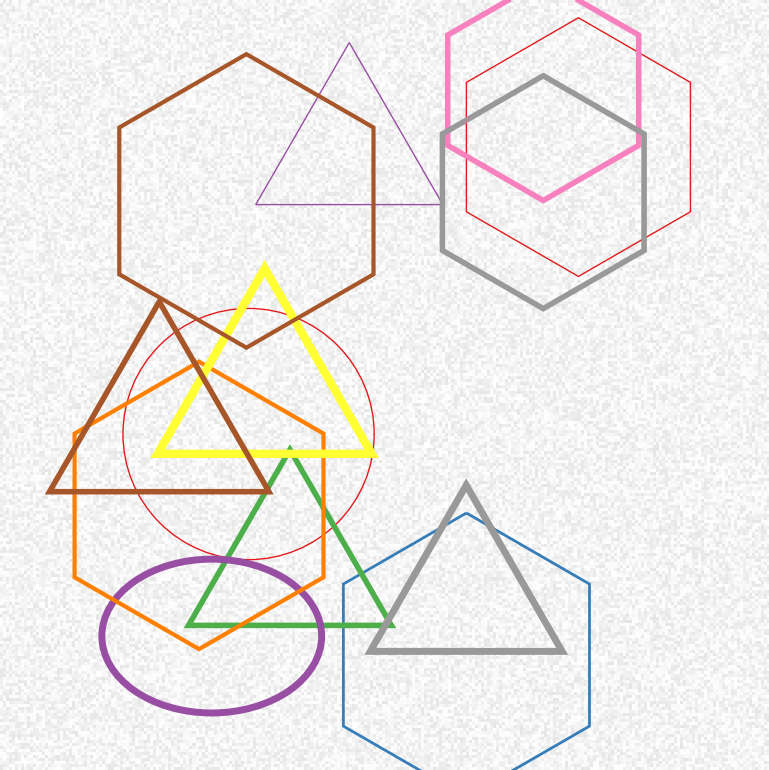[{"shape": "circle", "thickness": 0.5, "radius": 0.82, "center": [0.323, 0.436]}, {"shape": "hexagon", "thickness": 0.5, "radius": 0.84, "center": [0.751, 0.809]}, {"shape": "hexagon", "thickness": 1, "radius": 0.92, "center": [0.606, 0.149]}, {"shape": "triangle", "thickness": 2, "radius": 0.76, "center": [0.377, 0.264]}, {"shape": "oval", "thickness": 2.5, "radius": 0.71, "center": [0.275, 0.174]}, {"shape": "triangle", "thickness": 0.5, "radius": 0.7, "center": [0.454, 0.804]}, {"shape": "hexagon", "thickness": 1.5, "radius": 0.93, "center": [0.258, 0.344]}, {"shape": "triangle", "thickness": 3, "radius": 0.8, "center": [0.344, 0.491]}, {"shape": "triangle", "thickness": 2, "radius": 0.82, "center": [0.207, 0.444]}, {"shape": "hexagon", "thickness": 1.5, "radius": 0.95, "center": [0.32, 0.739]}, {"shape": "hexagon", "thickness": 2, "radius": 0.72, "center": [0.705, 0.883]}, {"shape": "hexagon", "thickness": 2, "radius": 0.76, "center": [0.706, 0.75]}, {"shape": "triangle", "thickness": 2.5, "radius": 0.72, "center": [0.605, 0.226]}]